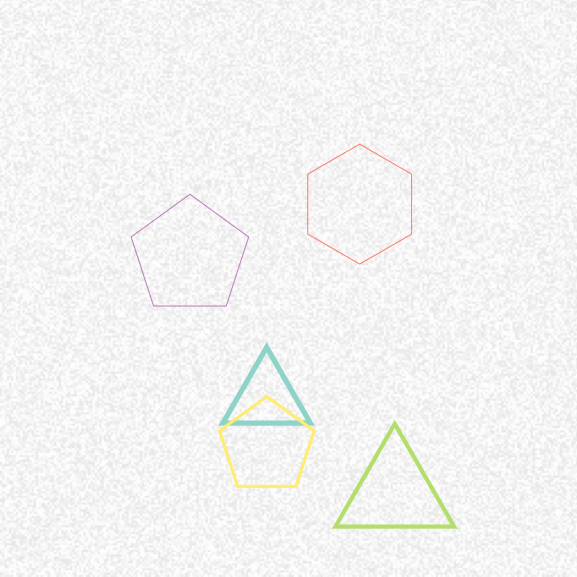[{"shape": "triangle", "thickness": 2.5, "radius": 0.44, "center": [0.462, 0.31]}, {"shape": "hexagon", "thickness": 0.5, "radius": 0.52, "center": [0.623, 0.646]}, {"shape": "triangle", "thickness": 2, "radius": 0.59, "center": [0.684, 0.147]}, {"shape": "pentagon", "thickness": 0.5, "radius": 0.53, "center": [0.329, 0.556]}, {"shape": "pentagon", "thickness": 1.5, "radius": 0.43, "center": [0.462, 0.227]}]